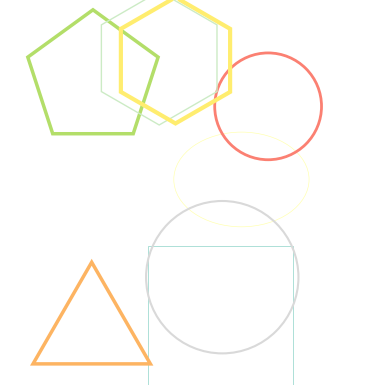[{"shape": "square", "thickness": 0.5, "radius": 0.95, "center": [0.573, 0.172]}, {"shape": "oval", "thickness": 0.5, "radius": 0.88, "center": [0.627, 0.534]}, {"shape": "circle", "thickness": 2, "radius": 0.69, "center": [0.696, 0.724]}, {"shape": "triangle", "thickness": 2.5, "radius": 0.88, "center": [0.238, 0.143]}, {"shape": "pentagon", "thickness": 2.5, "radius": 0.89, "center": [0.241, 0.797]}, {"shape": "circle", "thickness": 1.5, "radius": 0.99, "center": [0.577, 0.28]}, {"shape": "hexagon", "thickness": 1, "radius": 0.87, "center": [0.413, 0.849]}, {"shape": "hexagon", "thickness": 3, "radius": 0.82, "center": [0.456, 0.843]}]